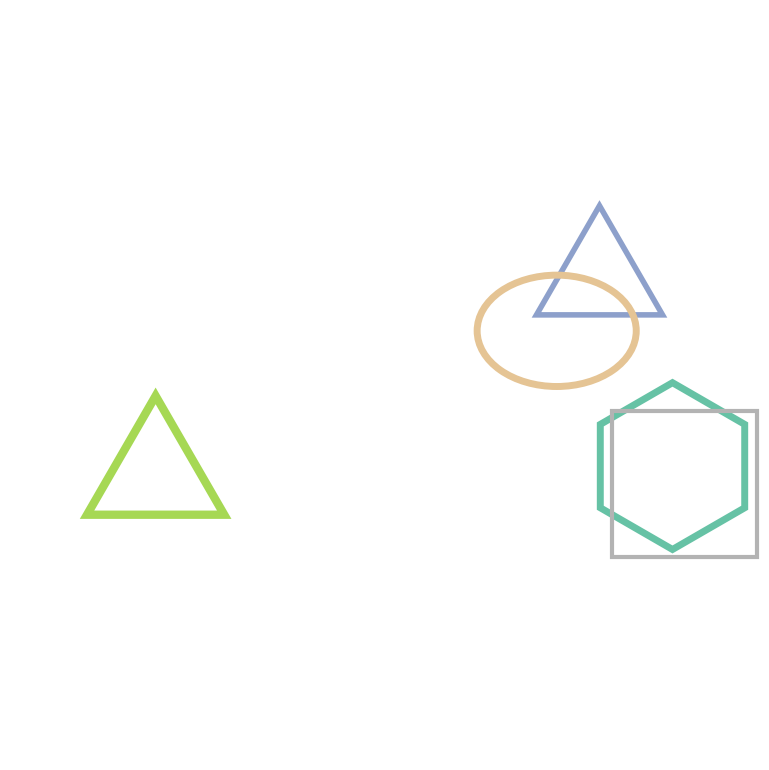[{"shape": "hexagon", "thickness": 2.5, "radius": 0.54, "center": [0.873, 0.395]}, {"shape": "triangle", "thickness": 2, "radius": 0.47, "center": [0.779, 0.638]}, {"shape": "triangle", "thickness": 3, "radius": 0.51, "center": [0.202, 0.383]}, {"shape": "oval", "thickness": 2.5, "radius": 0.52, "center": [0.723, 0.57]}, {"shape": "square", "thickness": 1.5, "radius": 0.47, "center": [0.889, 0.371]}]